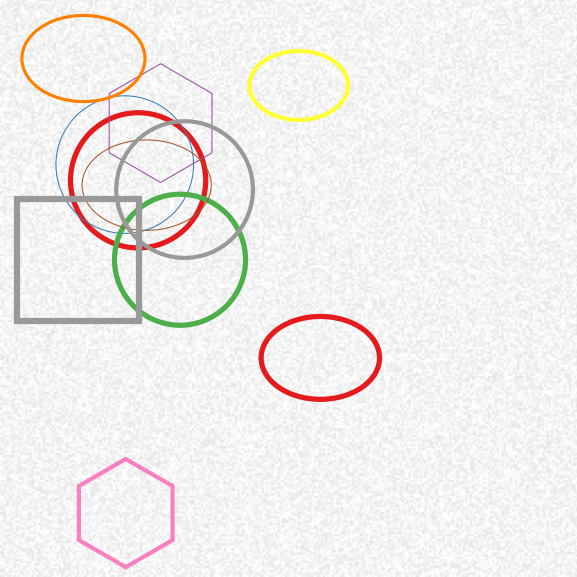[{"shape": "circle", "thickness": 2.5, "radius": 0.59, "center": [0.239, 0.687]}, {"shape": "oval", "thickness": 2.5, "radius": 0.51, "center": [0.555, 0.379]}, {"shape": "circle", "thickness": 0.5, "radius": 0.6, "center": [0.216, 0.714]}, {"shape": "circle", "thickness": 2.5, "radius": 0.57, "center": [0.312, 0.549]}, {"shape": "hexagon", "thickness": 0.5, "radius": 0.51, "center": [0.278, 0.786]}, {"shape": "oval", "thickness": 1.5, "radius": 0.53, "center": [0.144, 0.898]}, {"shape": "oval", "thickness": 2, "radius": 0.43, "center": [0.517, 0.851]}, {"shape": "oval", "thickness": 0.5, "radius": 0.56, "center": [0.254, 0.679]}, {"shape": "hexagon", "thickness": 2, "radius": 0.47, "center": [0.218, 0.111]}, {"shape": "circle", "thickness": 2, "radius": 0.59, "center": [0.32, 0.671]}, {"shape": "square", "thickness": 3, "radius": 0.53, "center": [0.136, 0.548]}]